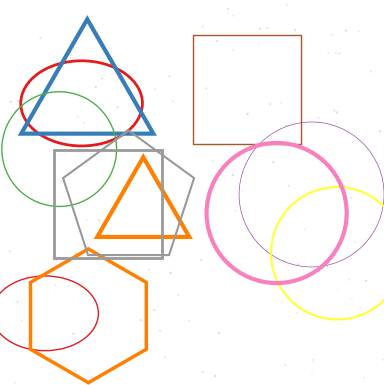[{"shape": "oval", "thickness": 1, "radius": 0.69, "center": [0.117, 0.186]}, {"shape": "oval", "thickness": 2, "radius": 0.79, "center": [0.212, 0.731]}, {"shape": "triangle", "thickness": 3, "radius": 0.99, "center": [0.227, 0.752]}, {"shape": "circle", "thickness": 1, "radius": 0.74, "center": [0.154, 0.613]}, {"shape": "circle", "thickness": 0.5, "radius": 0.94, "center": [0.809, 0.495]}, {"shape": "triangle", "thickness": 3, "radius": 0.69, "center": [0.372, 0.454]}, {"shape": "hexagon", "thickness": 2.5, "radius": 0.87, "center": [0.23, 0.18]}, {"shape": "circle", "thickness": 1.5, "radius": 0.86, "center": [0.876, 0.342]}, {"shape": "square", "thickness": 1, "radius": 0.7, "center": [0.641, 0.767]}, {"shape": "circle", "thickness": 3, "radius": 0.91, "center": [0.719, 0.447]}, {"shape": "pentagon", "thickness": 1.5, "radius": 0.89, "center": [0.334, 0.482]}, {"shape": "square", "thickness": 2, "radius": 0.7, "center": [0.281, 0.47]}]